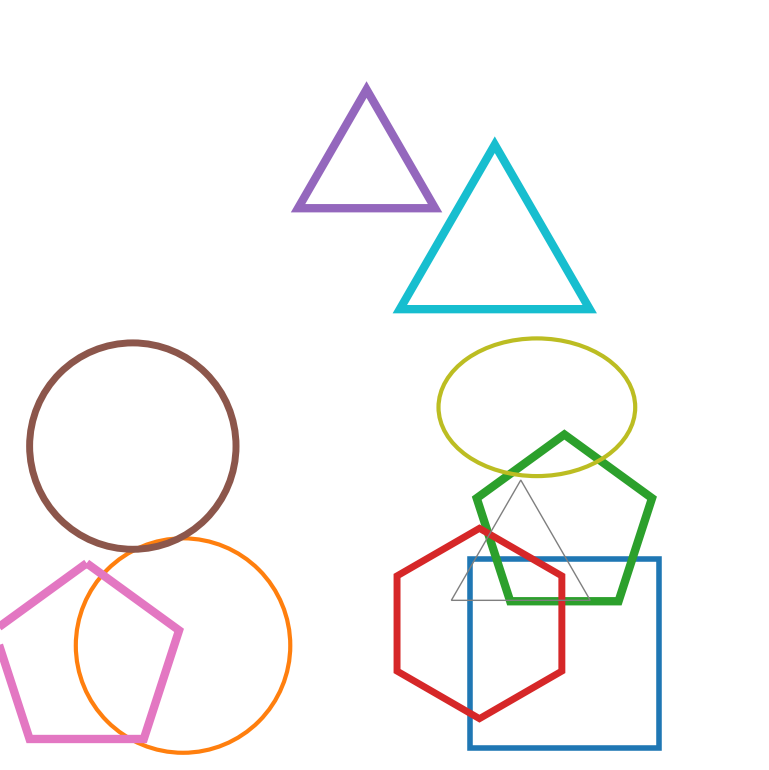[{"shape": "square", "thickness": 2, "radius": 0.62, "center": [0.733, 0.151]}, {"shape": "circle", "thickness": 1.5, "radius": 0.7, "center": [0.238, 0.162]}, {"shape": "pentagon", "thickness": 3, "radius": 0.6, "center": [0.733, 0.316]}, {"shape": "hexagon", "thickness": 2.5, "radius": 0.62, "center": [0.623, 0.19]}, {"shape": "triangle", "thickness": 3, "radius": 0.51, "center": [0.476, 0.781]}, {"shape": "circle", "thickness": 2.5, "radius": 0.67, "center": [0.172, 0.421]}, {"shape": "pentagon", "thickness": 3, "radius": 0.63, "center": [0.113, 0.142]}, {"shape": "triangle", "thickness": 0.5, "radius": 0.52, "center": [0.676, 0.272]}, {"shape": "oval", "thickness": 1.5, "radius": 0.64, "center": [0.697, 0.471]}, {"shape": "triangle", "thickness": 3, "radius": 0.71, "center": [0.643, 0.67]}]